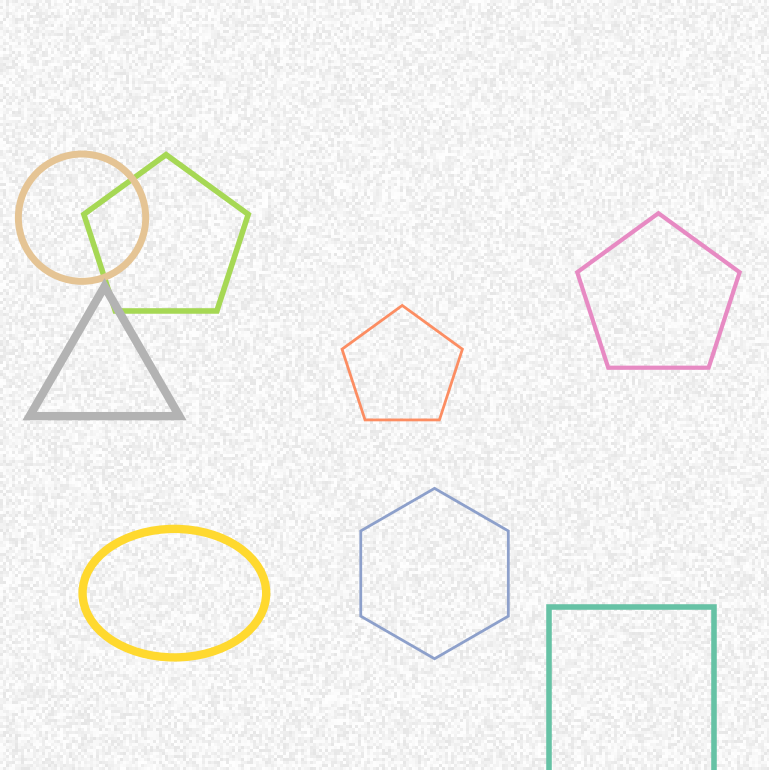[{"shape": "square", "thickness": 2, "radius": 0.53, "center": [0.82, 0.105]}, {"shape": "pentagon", "thickness": 1, "radius": 0.41, "center": [0.522, 0.521]}, {"shape": "hexagon", "thickness": 1, "radius": 0.55, "center": [0.564, 0.255]}, {"shape": "pentagon", "thickness": 1.5, "radius": 0.55, "center": [0.855, 0.612]}, {"shape": "pentagon", "thickness": 2, "radius": 0.56, "center": [0.216, 0.687]}, {"shape": "oval", "thickness": 3, "radius": 0.6, "center": [0.226, 0.23]}, {"shape": "circle", "thickness": 2.5, "radius": 0.41, "center": [0.107, 0.717]}, {"shape": "triangle", "thickness": 3, "radius": 0.56, "center": [0.136, 0.516]}]